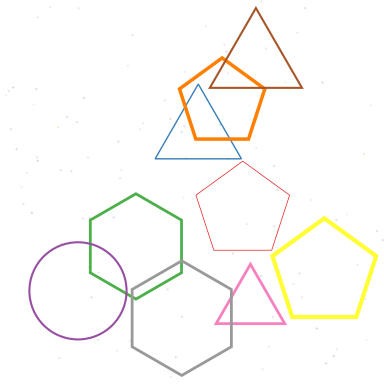[{"shape": "pentagon", "thickness": 0.5, "radius": 0.64, "center": [0.631, 0.454]}, {"shape": "triangle", "thickness": 1, "radius": 0.65, "center": [0.515, 0.652]}, {"shape": "hexagon", "thickness": 2, "radius": 0.68, "center": [0.353, 0.36]}, {"shape": "circle", "thickness": 1.5, "radius": 0.63, "center": [0.203, 0.245]}, {"shape": "pentagon", "thickness": 2.5, "radius": 0.58, "center": [0.577, 0.733]}, {"shape": "pentagon", "thickness": 3, "radius": 0.71, "center": [0.842, 0.291]}, {"shape": "triangle", "thickness": 1.5, "radius": 0.69, "center": [0.665, 0.841]}, {"shape": "triangle", "thickness": 2, "radius": 0.51, "center": [0.65, 0.211]}, {"shape": "hexagon", "thickness": 2, "radius": 0.74, "center": [0.472, 0.174]}]